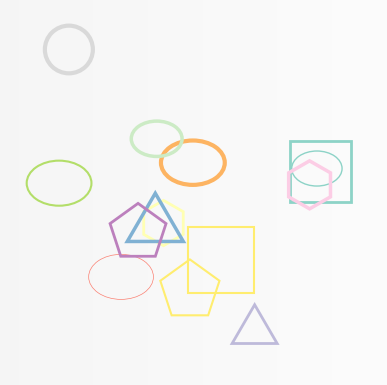[{"shape": "oval", "thickness": 1, "radius": 0.32, "center": [0.818, 0.562]}, {"shape": "square", "thickness": 2, "radius": 0.39, "center": [0.827, 0.555]}, {"shape": "hexagon", "thickness": 2, "radius": 0.29, "center": [0.422, 0.421]}, {"shape": "triangle", "thickness": 2, "radius": 0.34, "center": [0.657, 0.141]}, {"shape": "oval", "thickness": 0.5, "radius": 0.42, "center": [0.312, 0.281]}, {"shape": "triangle", "thickness": 2.5, "radius": 0.42, "center": [0.401, 0.415]}, {"shape": "oval", "thickness": 3, "radius": 0.41, "center": [0.498, 0.577]}, {"shape": "oval", "thickness": 1.5, "radius": 0.42, "center": [0.152, 0.524]}, {"shape": "hexagon", "thickness": 2.5, "radius": 0.31, "center": [0.799, 0.52]}, {"shape": "circle", "thickness": 3, "radius": 0.31, "center": [0.178, 0.871]}, {"shape": "pentagon", "thickness": 2, "radius": 0.38, "center": [0.356, 0.396]}, {"shape": "oval", "thickness": 2.5, "radius": 0.33, "center": [0.404, 0.64]}, {"shape": "square", "thickness": 1.5, "radius": 0.43, "center": [0.571, 0.326]}, {"shape": "pentagon", "thickness": 1.5, "radius": 0.4, "center": [0.49, 0.246]}]